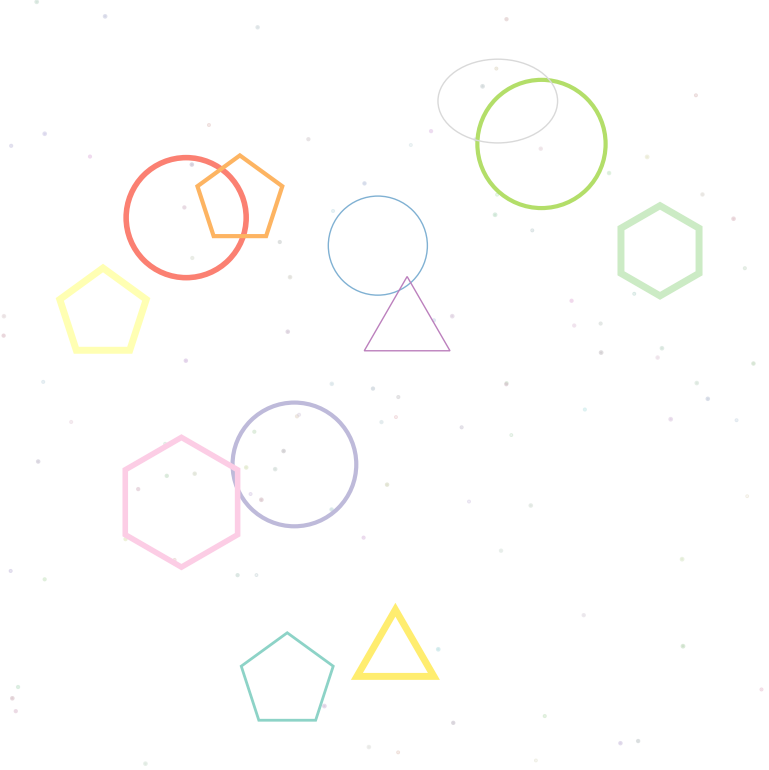[{"shape": "pentagon", "thickness": 1, "radius": 0.31, "center": [0.373, 0.115]}, {"shape": "pentagon", "thickness": 2.5, "radius": 0.3, "center": [0.134, 0.593]}, {"shape": "circle", "thickness": 1.5, "radius": 0.4, "center": [0.382, 0.397]}, {"shape": "circle", "thickness": 2, "radius": 0.39, "center": [0.242, 0.717]}, {"shape": "circle", "thickness": 0.5, "radius": 0.32, "center": [0.491, 0.681]}, {"shape": "pentagon", "thickness": 1.5, "radius": 0.29, "center": [0.312, 0.74]}, {"shape": "circle", "thickness": 1.5, "radius": 0.42, "center": [0.703, 0.813]}, {"shape": "hexagon", "thickness": 2, "radius": 0.42, "center": [0.236, 0.348]}, {"shape": "oval", "thickness": 0.5, "radius": 0.39, "center": [0.646, 0.869]}, {"shape": "triangle", "thickness": 0.5, "radius": 0.32, "center": [0.529, 0.577]}, {"shape": "hexagon", "thickness": 2.5, "radius": 0.29, "center": [0.857, 0.674]}, {"shape": "triangle", "thickness": 2.5, "radius": 0.29, "center": [0.514, 0.15]}]